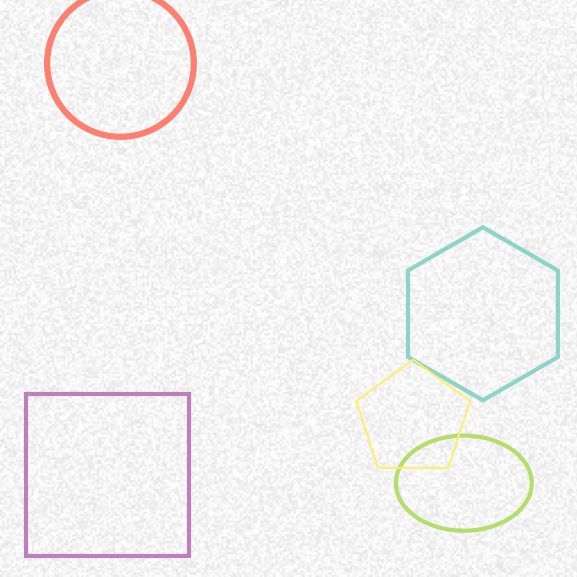[{"shape": "hexagon", "thickness": 2, "radius": 0.75, "center": [0.836, 0.456]}, {"shape": "circle", "thickness": 3, "radius": 0.64, "center": [0.209, 0.889]}, {"shape": "oval", "thickness": 2, "radius": 0.59, "center": [0.803, 0.162]}, {"shape": "square", "thickness": 2, "radius": 0.7, "center": [0.186, 0.176]}, {"shape": "pentagon", "thickness": 1, "radius": 0.52, "center": [0.715, 0.273]}]